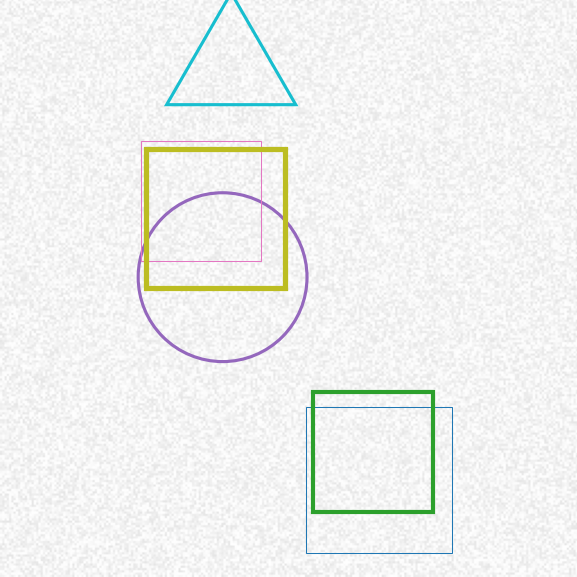[{"shape": "square", "thickness": 0.5, "radius": 0.63, "center": [0.656, 0.168]}, {"shape": "square", "thickness": 2, "radius": 0.52, "center": [0.646, 0.216]}, {"shape": "circle", "thickness": 1.5, "radius": 0.73, "center": [0.385, 0.519]}, {"shape": "square", "thickness": 0.5, "radius": 0.52, "center": [0.349, 0.651]}, {"shape": "square", "thickness": 2.5, "radius": 0.6, "center": [0.374, 0.62]}, {"shape": "triangle", "thickness": 1.5, "radius": 0.65, "center": [0.4, 0.882]}]